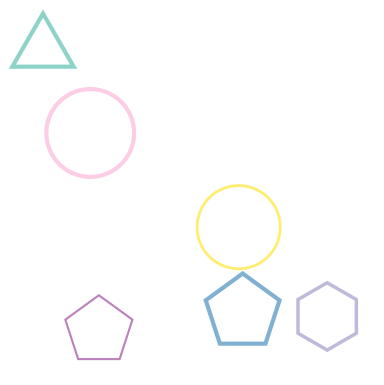[{"shape": "triangle", "thickness": 3, "radius": 0.46, "center": [0.112, 0.873]}, {"shape": "hexagon", "thickness": 2.5, "radius": 0.44, "center": [0.85, 0.178]}, {"shape": "pentagon", "thickness": 3, "radius": 0.5, "center": [0.63, 0.189]}, {"shape": "circle", "thickness": 3, "radius": 0.57, "center": [0.234, 0.655]}, {"shape": "pentagon", "thickness": 1.5, "radius": 0.46, "center": [0.257, 0.141]}, {"shape": "circle", "thickness": 2, "radius": 0.54, "center": [0.62, 0.41]}]